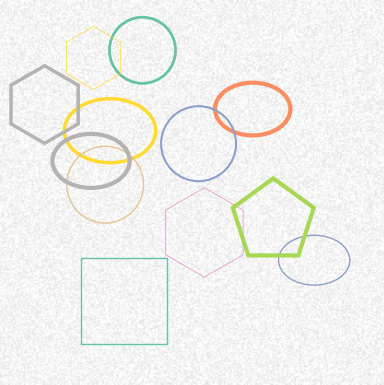[{"shape": "circle", "thickness": 2, "radius": 0.43, "center": [0.37, 0.869]}, {"shape": "square", "thickness": 1, "radius": 0.56, "center": [0.322, 0.219]}, {"shape": "oval", "thickness": 3, "radius": 0.49, "center": [0.656, 0.717]}, {"shape": "oval", "thickness": 1, "radius": 0.46, "center": [0.816, 0.324]}, {"shape": "circle", "thickness": 1.5, "radius": 0.49, "center": [0.516, 0.627]}, {"shape": "hexagon", "thickness": 0.5, "radius": 0.58, "center": [0.531, 0.396]}, {"shape": "pentagon", "thickness": 3, "radius": 0.55, "center": [0.71, 0.426]}, {"shape": "hexagon", "thickness": 0.5, "radius": 0.41, "center": [0.243, 0.85]}, {"shape": "oval", "thickness": 2.5, "radius": 0.59, "center": [0.286, 0.661]}, {"shape": "circle", "thickness": 1, "radius": 0.5, "center": [0.273, 0.52]}, {"shape": "hexagon", "thickness": 2.5, "radius": 0.5, "center": [0.116, 0.728]}, {"shape": "oval", "thickness": 3, "radius": 0.5, "center": [0.236, 0.582]}]